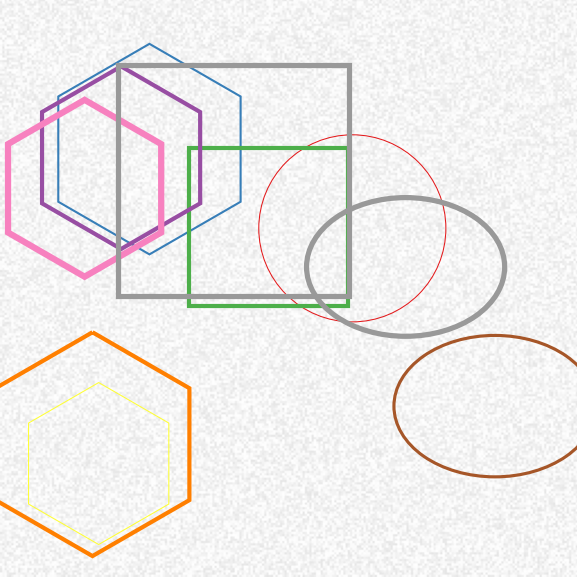[{"shape": "circle", "thickness": 0.5, "radius": 0.81, "center": [0.61, 0.604]}, {"shape": "hexagon", "thickness": 1, "radius": 0.91, "center": [0.259, 0.741]}, {"shape": "square", "thickness": 2, "radius": 0.69, "center": [0.465, 0.606]}, {"shape": "hexagon", "thickness": 2, "radius": 0.79, "center": [0.21, 0.726]}, {"shape": "hexagon", "thickness": 2, "radius": 0.97, "center": [0.16, 0.23]}, {"shape": "hexagon", "thickness": 0.5, "radius": 0.7, "center": [0.171, 0.196]}, {"shape": "oval", "thickness": 1.5, "radius": 0.87, "center": [0.857, 0.296]}, {"shape": "hexagon", "thickness": 3, "radius": 0.77, "center": [0.147, 0.673]}, {"shape": "oval", "thickness": 2.5, "radius": 0.86, "center": [0.702, 0.537]}, {"shape": "square", "thickness": 2.5, "radius": 1.0, "center": [0.405, 0.687]}]